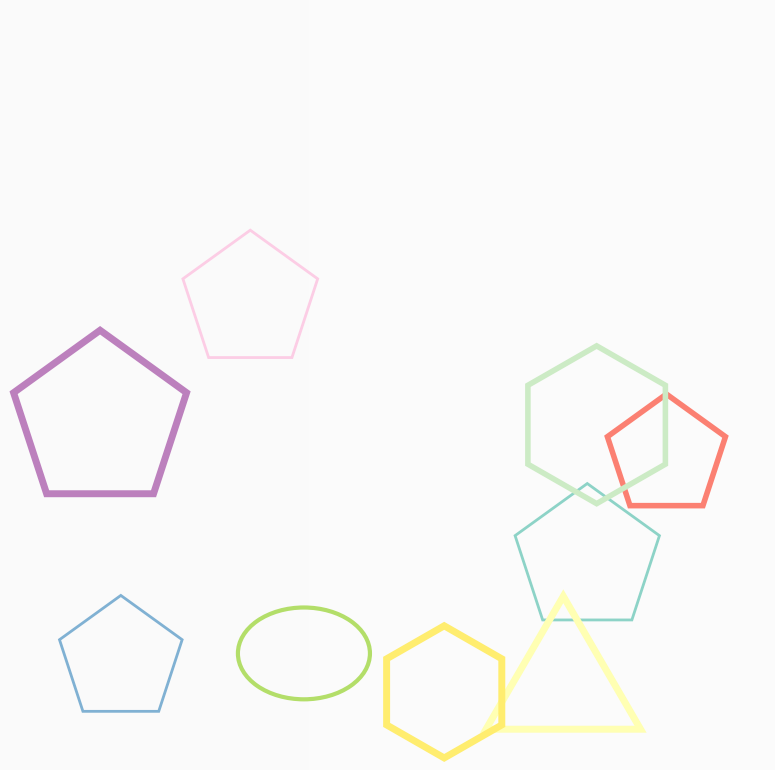[{"shape": "pentagon", "thickness": 1, "radius": 0.49, "center": [0.758, 0.274]}, {"shape": "triangle", "thickness": 2.5, "radius": 0.58, "center": [0.727, 0.111]}, {"shape": "pentagon", "thickness": 2, "radius": 0.4, "center": [0.86, 0.408]}, {"shape": "pentagon", "thickness": 1, "radius": 0.42, "center": [0.156, 0.144]}, {"shape": "oval", "thickness": 1.5, "radius": 0.43, "center": [0.392, 0.151]}, {"shape": "pentagon", "thickness": 1, "radius": 0.46, "center": [0.323, 0.61]}, {"shape": "pentagon", "thickness": 2.5, "radius": 0.59, "center": [0.129, 0.454]}, {"shape": "hexagon", "thickness": 2, "radius": 0.51, "center": [0.77, 0.448]}, {"shape": "hexagon", "thickness": 2.5, "radius": 0.43, "center": [0.573, 0.101]}]